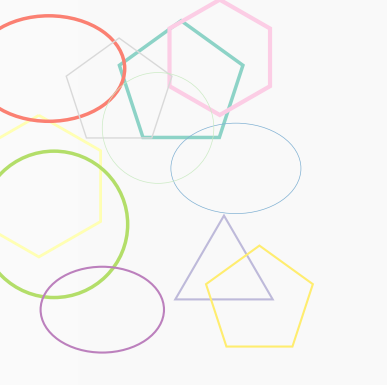[{"shape": "pentagon", "thickness": 2.5, "radius": 0.84, "center": [0.467, 0.779]}, {"shape": "hexagon", "thickness": 2, "radius": 0.92, "center": [0.1, 0.517]}, {"shape": "triangle", "thickness": 1.5, "radius": 0.73, "center": [0.578, 0.295]}, {"shape": "oval", "thickness": 2.5, "radius": 0.98, "center": [0.126, 0.822]}, {"shape": "oval", "thickness": 0.5, "radius": 0.84, "center": [0.609, 0.563]}, {"shape": "circle", "thickness": 2.5, "radius": 0.95, "center": [0.139, 0.417]}, {"shape": "hexagon", "thickness": 3, "radius": 0.75, "center": [0.567, 0.851]}, {"shape": "pentagon", "thickness": 1, "radius": 0.72, "center": [0.307, 0.758]}, {"shape": "oval", "thickness": 1.5, "radius": 0.8, "center": [0.264, 0.196]}, {"shape": "circle", "thickness": 0.5, "radius": 0.72, "center": [0.408, 0.668]}, {"shape": "pentagon", "thickness": 1.5, "radius": 0.72, "center": [0.669, 0.217]}]